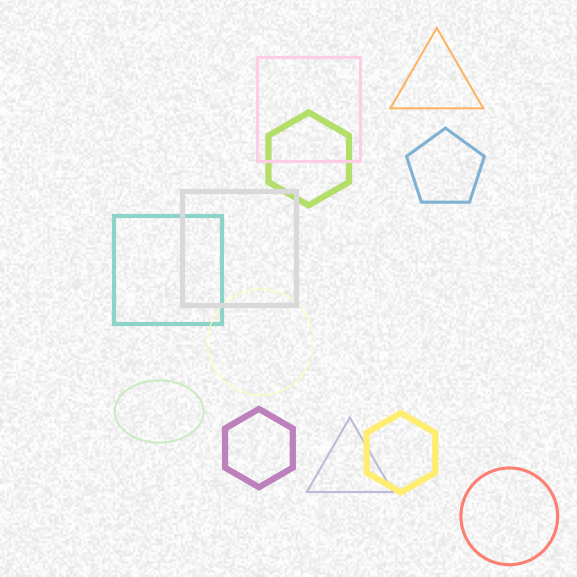[{"shape": "square", "thickness": 2, "radius": 0.47, "center": [0.292, 0.532]}, {"shape": "circle", "thickness": 0.5, "radius": 0.46, "center": [0.451, 0.407]}, {"shape": "triangle", "thickness": 1, "radius": 0.43, "center": [0.606, 0.19]}, {"shape": "circle", "thickness": 1.5, "radius": 0.42, "center": [0.882, 0.105]}, {"shape": "pentagon", "thickness": 1.5, "radius": 0.35, "center": [0.771, 0.706]}, {"shape": "triangle", "thickness": 1, "radius": 0.46, "center": [0.756, 0.858]}, {"shape": "hexagon", "thickness": 3, "radius": 0.4, "center": [0.535, 0.724]}, {"shape": "square", "thickness": 1.5, "radius": 0.45, "center": [0.534, 0.81]}, {"shape": "square", "thickness": 2.5, "radius": 0.49, "center": [0.414, 0.57]}, {"shape": "hexagon", "thickness": 3, "radius": 0.34, "center": [0.448, 0.223]}, {"shape": "oval", "thickness": 1, "radius": 0.39, "center": [0.276, 0.287]}, {"shape": "hexagon", "thickness": 3, "radius": 0.34, "center": [0.694, 0.215]}]